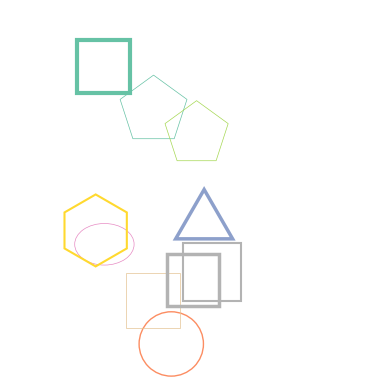[{"shape": "square", "thickness": 3, "radius": 0.34, "center": [0.269, 0.827]}, {"shape": "pentagon", "thickness": 0.5, "radius": 0.46, "center": [0.399, 0.714]}, {"shape": "circle", "thickness": 1, "radius": 0.42, "center": [0.445, 0.107]}, {"shape": "triangle", "thickness": 2.5, "radius": 0.43, "center": [0.53, 0.422]}, {"shape": "oval", "thickness": 0.5, "radius": 0.39, "center": [0.271, 0.366]}, {"shape": "pentagon", "thickness": 0.5, "radius": 0.43, "center": [0.511, 0.652]}, {"shape": "hexagon", "thickness": 1.5, "radius": 0.47, "center": [0.248, 0.401]}, {"shape": "square", "thickness": 0.5, "radius": 0.35, "center": [0.398, 0.22]}, {"shape": "square", "thickness": 1.5, "radius": 0.38, "center": [0.551, 0.294]}, {"shape": "square", "thickness": 2.5, "radius": 0.33, "center": [0.501, 0.272]}]